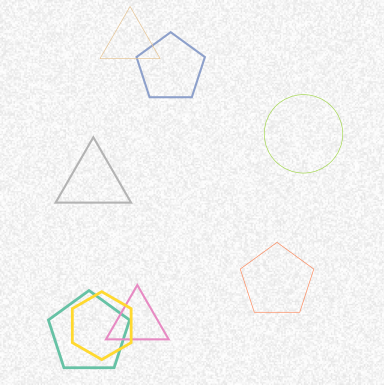[{"shape": "pentagon", "thickness": 2, "radius": 0.55, "center": [0.231, 0.135]}, {"shape": "pentagon", "thickness": 0.5, "radius": 0.5, "center": [0.72, 0.27]}, {"shape": "pentagon", "thickness": 1.5, "radius": 0.47, "center": [0.443, 0.823]}, {"shape": "triangle", "thickness": 1.5, "radius": 0.47, "center": [0.357, 0.166]}, {"shape": "circle", "thickness": 0.5, "radius": 0.51, "center": [0.788, 0.652]}, {"shape": "hexagon", "thickness": 2, "radius": 0.44, "center": [0.264, 0.154]}, {"shape": "triangle", "thickness": 0.5, "radius": 0.45, "center": [0.338, 0.893]}, {"shape": "triangle", "thickness": 1.5, "radius": 0.57, "center": [0.242, 0.53]}]